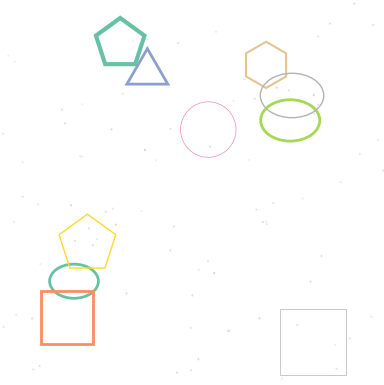[{"shape": "oval", "thickness": 2, "radius": 0.32, "center": [0.192, 0.27]}, {"shape": "pentagon", "thickness": 3, "radius": 0.33, "center": [0.312, 0.887]}, {"shape": "square", "thickness": 2, "radius": 0.34, "center": [0.174, 0.175]}, {"shape": "triangle", "thickness": 2, "radius": 0.31, "center": [0.383, 0.812]}, {"shape": "circle", "thickness": 0.5, "radius": 0.36, "center": [0.541, 0.663]}, {"shape": "oval", "thickness": 2, "radius": 0.38, "center": [0.754, 0.687]}, {"shape": "pentagon", "thickness": 1, "radius": 0.39, "center": [0.227, 0.366]}, {"shape": "hexagon", "thickness": 1.5, "radius": 0.3, "center": [0.691, 0.832]}, {"shape": "oval", "thickness": 1, "radius": 0.41, "center": [0.759, 0.752]}, {"shape": "square", "thickness": 0.5, "radius": 0.43, "center": [0.814, 0.111]}]